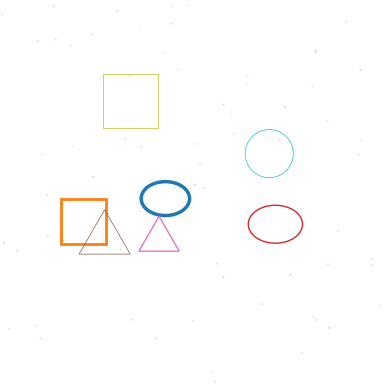[{"shape": "oval", "thickness": 2.5, "radius": 0.31, "center": [0.43, 0.484]}, {"shape": "square", "thickness": 2, "radius": 0.3, "center": [0.217, 0.425]}, {"shape": "oval", "thickness": 1, "radius": 0.35, "center": [0.715, 0.418]}, {"shape": "triangle", "thickness": 0.5, "radius": 0.38, "center": [0.272, 0.378]}, {"shape": "triangle", "thickness": 1, "radius": 0.3, "center": [0.413, 0.378]}, {"shape": "square", "thickness": 0.5, "radius": 0.35, "center": [0.339, 0.739]}, {"shape": "circle", "thickness": 0.5, "radius": 0.31, "center": [0.699, 0.601]}]